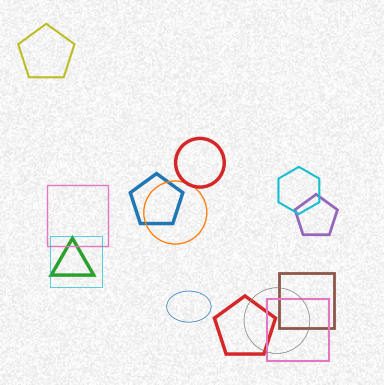[{"shape": "oval", "thickness": 0.5, "radius": 0.29, "center": [0.491, 0.204]}, {"shape": "pentagon", "thickness": 2.5, "radius": 0.36, "center": [0.407, 0.477]}, {"shape": "circle", "thickness": 1, "radius": 0.41, "center": [0.455, 0.448]}, {"shape": "triangle", "thickness": 2.5, "radius": 0.32, "center": [0.188, 0.317]}, {"shape": "pentagon", "thickness": 2.5, "radius": 0.42, "center": [0.636, 0.148]}, {"shape": "circle", "thickness": 2.5, "radius": 0.32, "center": [0.519, 0.577]}, {"shape": "pentagon", "thickness": 2, "radius": 0.29, "center": [0.821, 0.437]}, {"shape": "square", "thickness": 2, "radius": 0.36, "center": [0.796, 0.219]}, {"shape": "square", "thickness": 1.5, "radius": 0.4, "center": [0.774, 0.144]}, {"shape": "square", "thickness": 1, "radius": 0.4, "center": [0.202, 0.44]}, {"shape": "circle", "thickness": 0.5, "radius": 0.43, "center": [0.719, 0.167]}, {"shape": "pentagon", "thickness": 1.5, "radius": 0.38, "center": [0.12, 0.861]}, {"shape": "square", "thickness": 0.5, "radius": 0.33, "center": [0.197, 0.321]}, {"shape": "hexagon", "thickness": 1.5, "radius": 0.31, "center": [0.776, 0.505]}]